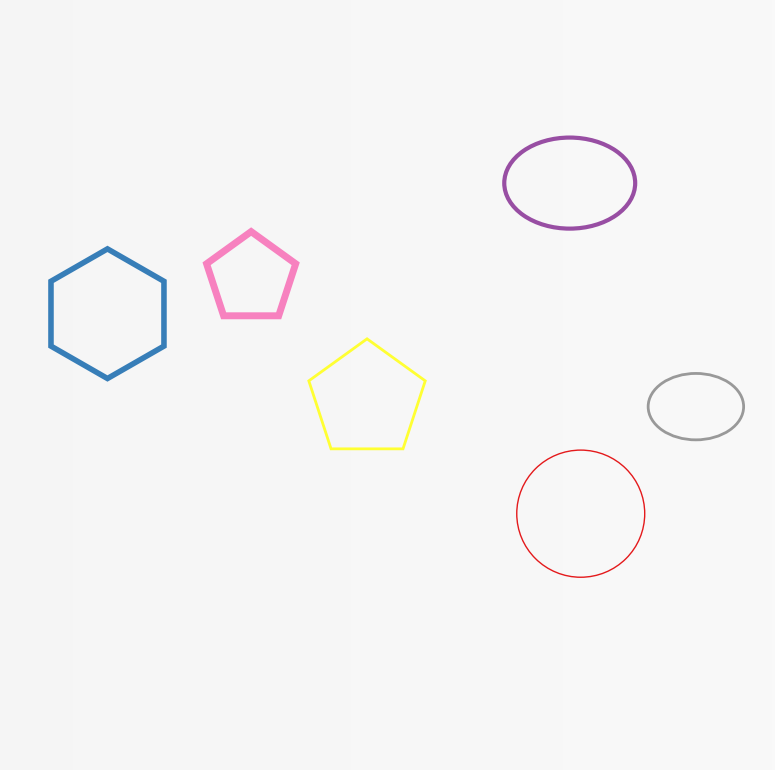[{"shape": "circle", "thickness": 0.5, "radius": 0.41, "center": [0.749, 0.333]}, {"shape": "hexagon", "thickness": 2, "radius": 0.42, "center": [0.139, 0.593]}, {"shape": "oval", "thickness": 1.5, "radius": 0.42, "center": [0.735, 0.762]}, {"shape": "pentagon", "thickness": 1, "radius": 0.39, "center": [0.474, 0.481]}, {"shape": "pentagon", "thickness": 2.5, "radius": 0.3, "center": [0.324, 0.639]}, {"shape": "oval", "thickness": 1, "radius": 0.31, "center": [0.898, 0.472]}]